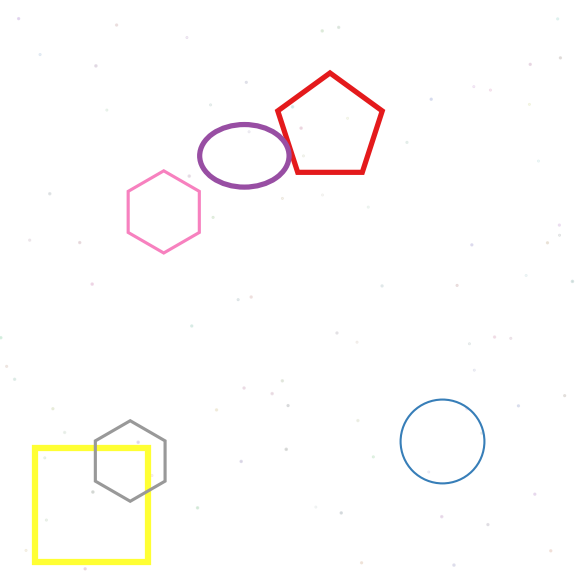[{"shape": "pentagon", "thickness": 2.5, "radius": 0.48, "center": [0.571, 0.778]}, {"shape": "circle", "thickness": 1, "radius": 0.36, "center": [0.766, 0.235]}, {"shape": "oval", "thickness": 2.5, "radius": 0.39, "center": [0.423, 0.729]}, {"shape": "square", "thickness": 3, "radius": 0.49, "center": [0.159, 0.125]}, {"shape": "hexagon", "thickness": 1.5, "radius": 0.36, "center": [0.284, 0.632]}, {"shape": "hexagon", "thickness": 1.5, "radius": 0.35, "center": [0.225, 0.201]}]